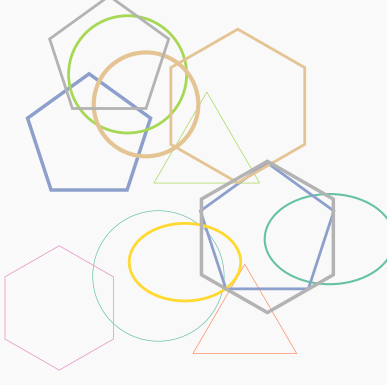[{"shape": "oval", "thickness": 1.5, "radius": 0.84, "center": [0.85, 0.379]}, {"shape": "circle", "thickness": 0.5, "radius": 0.85, "center": [0.409, 0.283]}, {"shape": "triangle", "thickness": 0.5, "radius": 0.77, "center": [0.632, 0.159]}, {"shape": "pentagon", "thickness": 2, "radius": 0.91, "center": [0.689, 0.396]}, {"shape": "pentagon", "thickness": 2.5, "radius": 0.83, "center": [0.23, 0.641]}, {"shape": "hexagon", "thickness": 0.5, "radius": 0.81, "center": [0.153, 0.2]}, {"shape": "triangle", "thickness": 0.5, "radius": 0.79, "center": [0.534, 0.603]}, {"shape": "circle", "thickness": 2, "radius": 0.76, "center": [0.329, 0.807]}, {"shape": "oval", "thickness": 2, "radius": 0.72, "center": [0.477, 0.319]}, {"shape": "circle", "thickness": 3, "radius": 0.67, "center": [0.377, 0.729]}, {"shape": "hexagon", "thickness": 2, "radius": 1.0, "center": [0.614, 0.725]}, {"shape": "pentagon", "thickness": 2, "radius": 0.81, "center": [0.282, 0.849]}, {"shape": "hexagon", "thickness": 2.5, "radius": 0.98, "center": [0.69, 0.385]}]